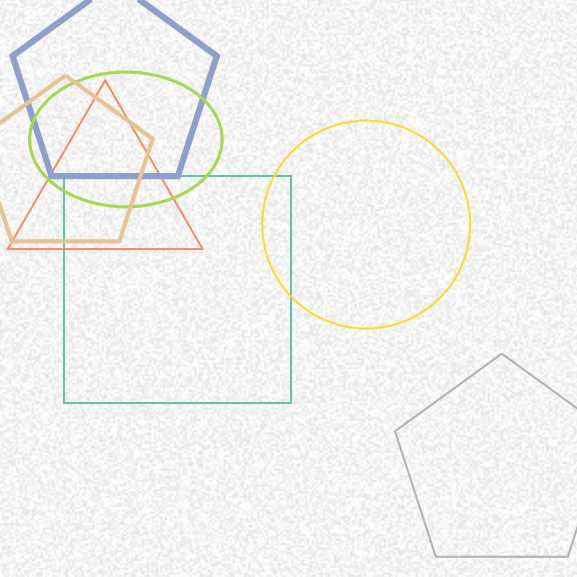[{"shape": "square", "thickness": 1, "radius": 0.98, "center": [0.307, 0.498]}, {"shape": "triangle", "thickness": 1, "radius": 0.97, "center": [0.182, 0.665]}, {"shape": "pentagon", "thickness": 3, "radius": 0.93, "center": [0.199, 0.845]}, {"shape": "oval", "thickness": 1.5, "radius": 0.83, "center": [0.218, 0.758]}, {"shape": "circle", "thickness": 1, "radius": 0.9, "center": [0.634, 0.61]}, {"shape": "pentagon", "thickness": 2, "radius": 0.79, "center": [0.113, 0.71]}, {"shape": "pentagon", "thickness": 1, "radius": 0.97, "center": [0.869, 0.192]}]